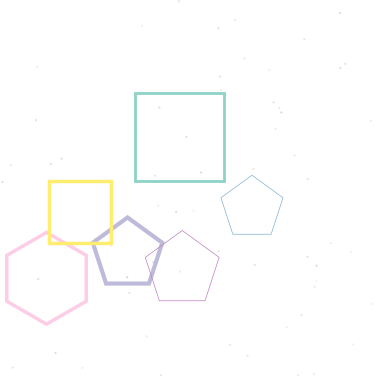[{"shape": "square", "thickness": 2, "radius": 0.57, "center": [0.466, 0.643]}, {"shape": "pentagon", "thickness": 3, "radius": 0.47, "center": [0.331, 0.34]}, {"shape": "pentagon", "thickness": 0.5, "radius": 0.42, "center": [0.654, 0.46]}, {"shape": "hexagon", "thickness": 2.5, "radius": 0.6, "center": [0.121, 0.277]}, {"shape": "pentagon", "thickness": 0.5, "radius": 0.5, "center": [0.473, 0.3]}, {"shape": "square", "thickness": 2.5, "radius": 0.4, "center": [0.207, 0.449]}]